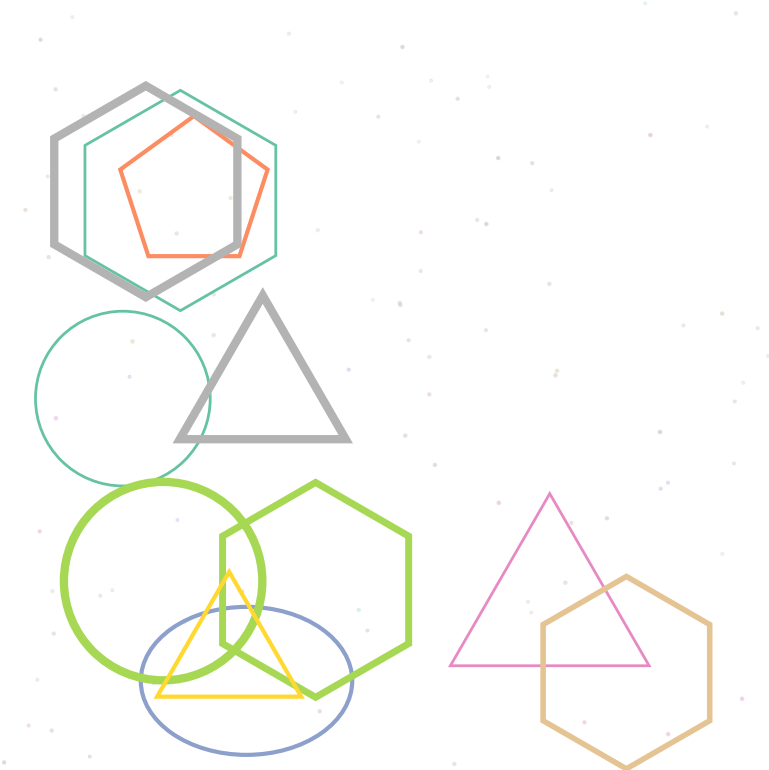[{"shape": "circle", "thickness": 1, "radius": 0.57, "center": [0.16, 0.482]}, {"shape": "hexagon", "thickness": 1, "radius": 0.72, "center": [0.234, 0.74]}, {"shape": "pentagon", "thickness": 1.5, "radius": 0.5, "center": [0.252, 0.749]}, {"shape": "oval", "thickness": 1.5, "radius": 0.69, "center": [0.32, 0.116]}, {"shape": "triangle", "thickness": 1, "radius": 0.75, "center": [0.714, 0.21]}, {"shape": "hexagon", "thickness": 2.5, "radius": 0.7, "center": [0.41, 0.234]}, {"shape": "circle", "thickness": 3, "radius": 0.64, "center": [0.212, 0.245]}, {"shape": "triangle", "thickness": 1.5, "radius": 0.54, "center": [0.298, 0.149]}, {"shape": "hexagon", "thickness": 2, "radius": 0.62, "center": [0.814, 0.126]}, {"shape": "triangle", "thickness": 3, "radius": 0.62, "center": [0.341, 0.492]}, {"shape": "hexagon", "thickness": 3, "radius": 0.69, "center": [0.189, 0.751]}]